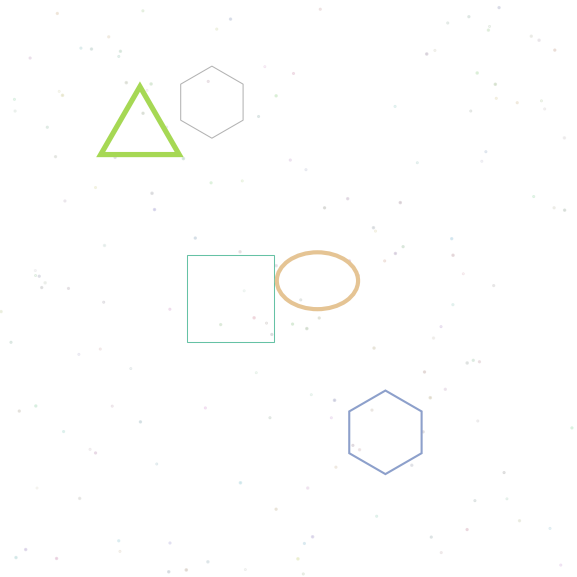[{"shape": "square", "thickness": 0.5, "radius": 0.38, "center": [0.399, 0.483]}, {"shape": "hexagon", "thickness": 1, "radius": 0.36, "center": [0.667, 0.251]}, {"shape": "triangle", "thickness": 2.5, "radius": 0.39, "center": [0.242, 0.771]}, {"shape": "oval", "thickness": 2, "radius": 0.35, "center": [0.55, 0.513]}, {"shape": "hexagon", "thickness": 0.5, "radius": 0.31, "center": [0.367, 0.822]}]